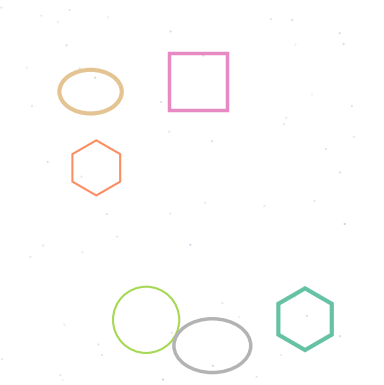[{"shape": "hexagon", "thickness": 3, "radius": 0.4, "center": [0.792, 0.171]}, {"shape": "hexagon", "thickness": 1.5, "radius": 0.36, "center": [0.25, 0.564]}, {"shape": "square", "thickness": 2.5, "radius": 0.37, "center": [0.515, 0.789]}, {"shape": "circle", "thickness": 1.5, "radius": 0.43, "center": [0.38, 0.169]}, {"shape": "oval", "thickness": 3, "radius": 0.41, "center": [0.235, 0.762]}, {"shape": "oval", "thickness": 2.5, "radius": 0.5, "center": [0.552, 0.102]}]